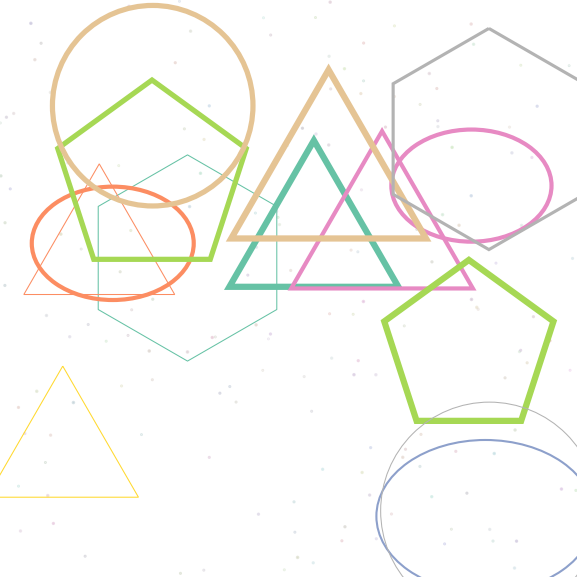[{"shape": "triangle", "thickness": 3, "radius": 0.84, "center": [0.544, 0.587]}, {"shape": "hexagon", "thickness": 0.5, "radius": 0.89, "center": [0.325, 0.552]}, {"shape": "oval", "thickness": 2, "radius": 0.7, "center": [0.195, 0.578]}, {"shape": "triangle", "thickness": 0.5, "radius": 0.75, "center": [0.172, 0.565]}, {"shape": "oval", "thickness": 1, "radius": 0.94, "center": [0.84, 0.105]}, {"shape": "oval", "thickness": 2, "radius": 0.69, "center": [0.816, 0.678]}, {"shape": "triangle", "thickness": 2, "radius": 0.91, "center": [0.662, 0.59]}, {"shape": "pentagon", "thickness": 3, "radius": 0.77, "center": [0.812, 0.395]}, {"shape": "pentagon", "thickness": 2.5, "radius": 0.86, "center": [0.263, 0.689]}, {"shape": "triangle", "thickness": 0.5, "radius": 0.76, "center": [0.109, 0.214]}, {"shape": "circle", "thickness": 2.5, "radius": 0.87, "center": [0.264, 0.816]}, {"shape": "triangle", "thickness": 3, "radius": 0.97, "center": [0.569, 0.684]}, {"shape": "circle", "thickness": 0.5, "radius": 0.94, "center": [0.847, 0.115]}, {"shape": "hexagon", "thickness": 1.5, "radius": 0.96, "center": [0.847, 0.758]}]